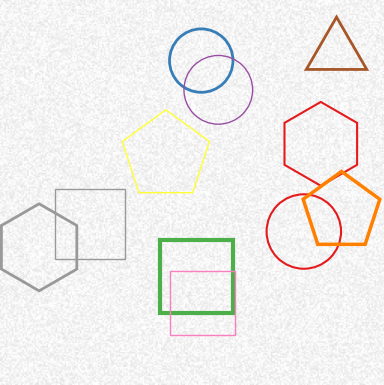[{"shape": "hexagon", "thickness": 1.5, "radius": 0.54, "center": [0.833, 0.626]}, {"shape": "circle", "thickness": 1.5, "radius": 0.48, "center": [0.789, 0.399]}, {"shape": "circle", "thickness": 2, "radius": 0.41, "center": [0.523, 0.843]}, {"shape": "square", "thickness": 3, "radius": 0.47, "center": [0.51, 0.283]}, {"shape": "circle", "thickness": 1, "radius": 0.45, "center": [0.567, 0.767]}, {"shape": "pentagon", "thickness": 2.5, "radius": 0.52, "center": [0.887, 0.45]}, {"shape": "pentagon", "thickness": 1, "radius": 0.59, "center": [0.431, 0.596]}, {"shape": "triangle", "thickness": 2, "radius": 0.45, "center": [0.874, 0.865]}, {"shape": "square", "thickness": 1, "radius": 0.42, "center": [0.526, 0.213]}, {"shape": "square", "thickness": 1, "radius": 0.46, "center": [0.234, 0.419]}, {"shape": "hexagon", "thickness": 2, "radius": 0.57, "center": [0.102, 0.358]}]